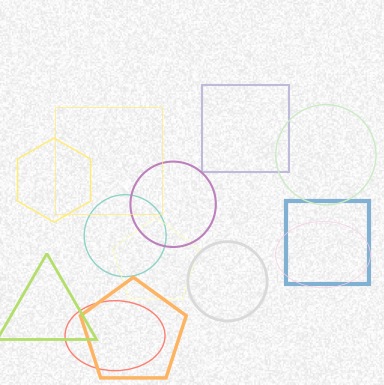[{"shape": "circle", "thickness": 1, "radius": 0.53, "center": [0.325, 0.388]}, {"shape": "pentagon", "thickness": 0.5, "radius": 0.59, "center": [0.404, 0.318]}, {"shape": "square", "thickness": 1.5, "radius": 0.57, "center": [0.639, 0.667]}, {"shape": "oval", "thickness": 1, "radius": 0.65, "center": [0.299, 0.128]}, {"shape": "square", "thickness": 3, "radius": 0.54, "center": [0.851, 0.37]}, {"shape": "pentagon", "thickness": 2.5, "radius": 0.72, "center": [0.346, 0.135]}, {"shape": "triangle", "thickness": 2, "radius": 0.74, "center": [0.122, 0.193]}, {"shape": "oval", "thickness": 0.5, "radius": 0.62, "center": [0.839, 0.339]}, {"shape": "circle", "thickness": 2, "radius": 0.51, "center": [0.591, 0.269]}, {"shape": "circle", "thickness": 1.5, "radius": 0.55, "center": [0.45, 0.469]}, {"shape": "circle", "thickness": 1, "radius": 0.65, "center": [0.846, 0.598]}, {"shape": "hexagon", "thickness": 1, "radius": 0.55, "center": [0.14, 0.532]}, {"shape": "square", "thickness": 0.5, "radius": 0.7, "center": [0.282, 0.584]}]